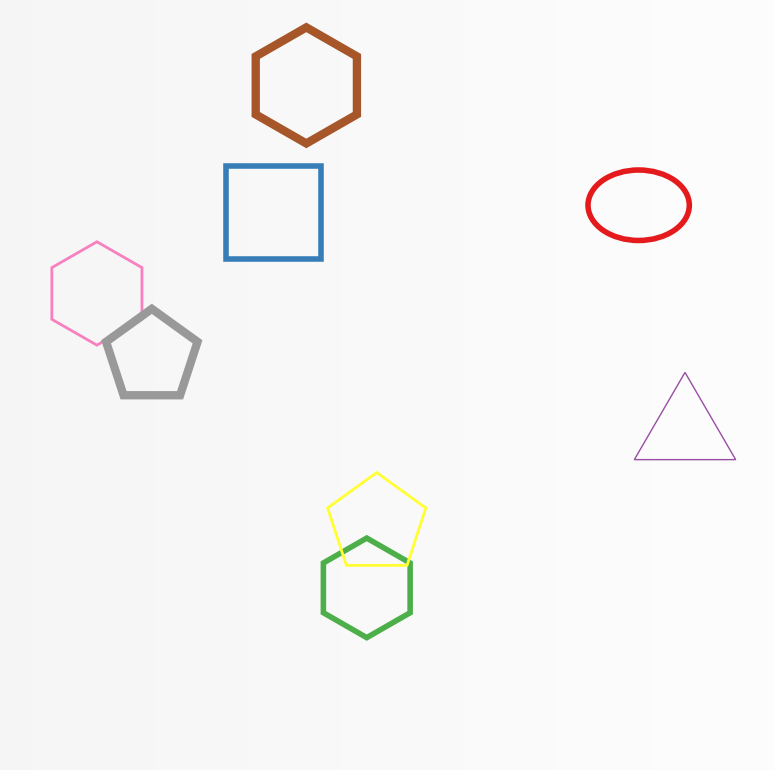[{"shape": "oval", "thickness": 2, "radius": 0.33, "center": [0.824, 0.733]}, {"shape": "square", "thickness": 2, "radius": 0.3, "center": [0.353, 0.724]}, {"shape": "hexagon", "thickness": 2, "radius": 0.32, "center": [0.473, 0.237]}, {"shape": "triangle", "thickness": 0.5, "radius": 0.38, "center": [0.884, 0.441]}, {"shape": "pentagon", "thickness": 1, "radius": 0.33, "center": [0.486, 0.32]}, {"shape": "hexagon", "thickness": 3, "radius": 0.38, "center": [0.395, 0.889]}, {"shape": "hexagon", "thickness": 1, "radius": 0.34, "center": [0.125, 0.619]}, {"shape": "pentagon", "thickness": 3, "radius": 0.31, "center": [0.196, 0.537]}]